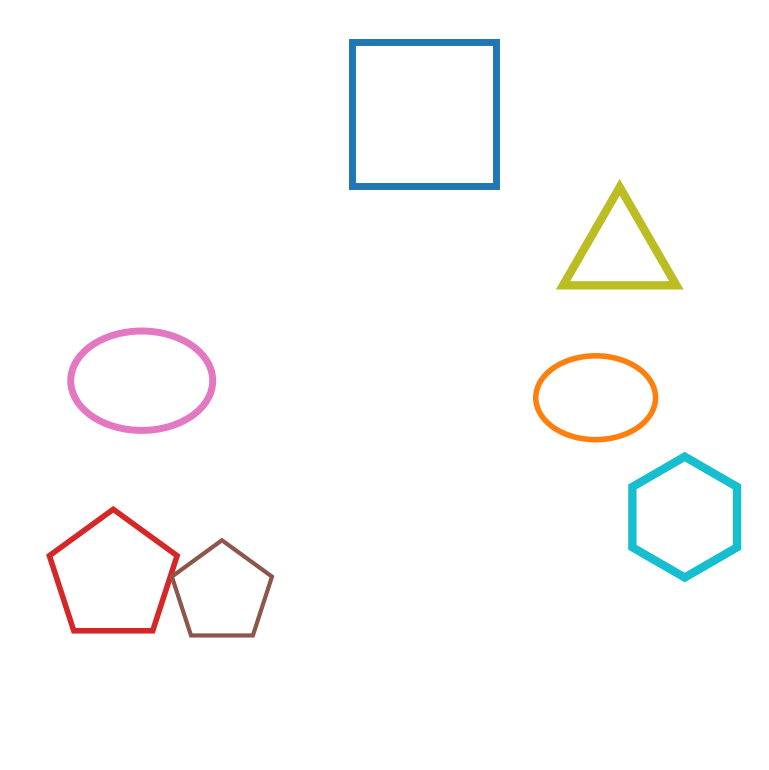[{"shape": "square", "thickness": 2.5, "radius": 0.47, "center": [0.551, 0.852]}, {"shape": "oval", "thickness": 2, "radius": 0.39, "center": [0.774, 0.483]}, {"shape": "pentagon", "thickness": 2, "radius": 0.44, "center": [0.147, 0.251]}, {"shape": "pentagon", "thickness": 1.5, "radius": 0.34, "center": [0.288, 0.23]}, {"shape": "oval", "thickness": 2.5, "radius": 0.46, "center": [0.184, 0.506]}, {"shape": "triangle", "thickness": 3, "radius": 0.42, "center": [0.805, 0.672]}, {"shape": "hexagon", "thickness": 3, "radius": 0.39, "center": [0.889, 0.328]}]